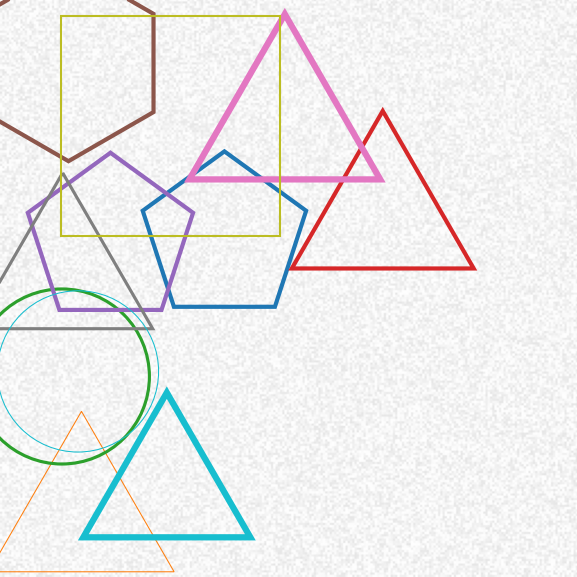[{"shape": "pentagon", "thickness": 2, "radius": 0.74, "center": [0.389, 0.588]}, {"shape": "triangle", "thickness": 0.5, "radius": 0.93, "center": [0.141, 0.102]}, {"shape": "circle", "thickness": 1.5, "radius": 0.76, "center": [0.107, 0.347]}, {"shape": "triangle", "thickness": 2, "radius": 0.91, "center": [0.663, 0.625]}, {"shape": "pentagon", "thickness": 2, "radius": 0.75, "center": [0.191, 0.584]}, {"shape": "hexagon", "thickness": 2, "radius": 0.85, "center": [0.119, 0.89]}, {"shape": "triangle", "thickness": 3, "radius": 0.95, "center": [0.493, 0.784]}, {"shape": "triangle", "thickness": 1.5, "radius": 0.9, "center": [0.109, 0.52]}, {"shape": "square", "thickness": 1, "radius": 0.95, "center": [0.295, 0.781]}, {"shape": "triangle", "thickness": 3, "radius": 0.84, "center": [0.289, 0.152]}, {"shape": "circle", "thickness": 0.5, "radius": 0.7, "center": [0.135, 0.356]}]